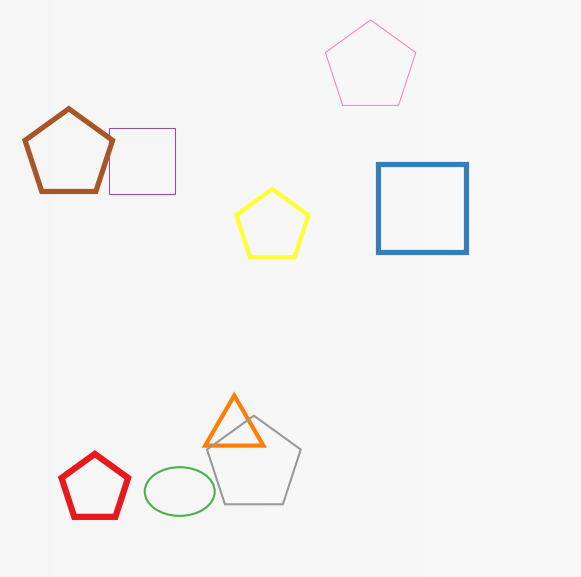[{"shape": "pentagon", "thickness": 3, "radius": 0.3, "center": [0.163, 0.153]}, {"shape": "square", "thickness": 2.5, "radius": 0.38, "center": [0.726, 0.639]}, {"shape": "oval", "thickness": 1, "radius": 0.3, "center": [0.309, 0.148]}, {"shape": "square", "thickness": 0.5, "radius": 0.29, "center": [0.245, 0.721]}, {"shape": "triangle", "thickness": 2, "radius": 0.29, "center": [0.403, 0.256]}, {"shape": "pentagon", "thickness": 2, "radius": 0.33, "center": [0.469, 0.606]}, {"shape": "pentagon", "thickness": 2.5, "radius": 0.4, "center": [0.118, 0.732]}, {"shape": "pentagon", "thickness": 0.5, "radius": 0.41, "center": [0.638, 0.883]}, {"shape": "pentagon", "thickness": 1, "radius": 0.42, "center": [0.437, 0.195]}]